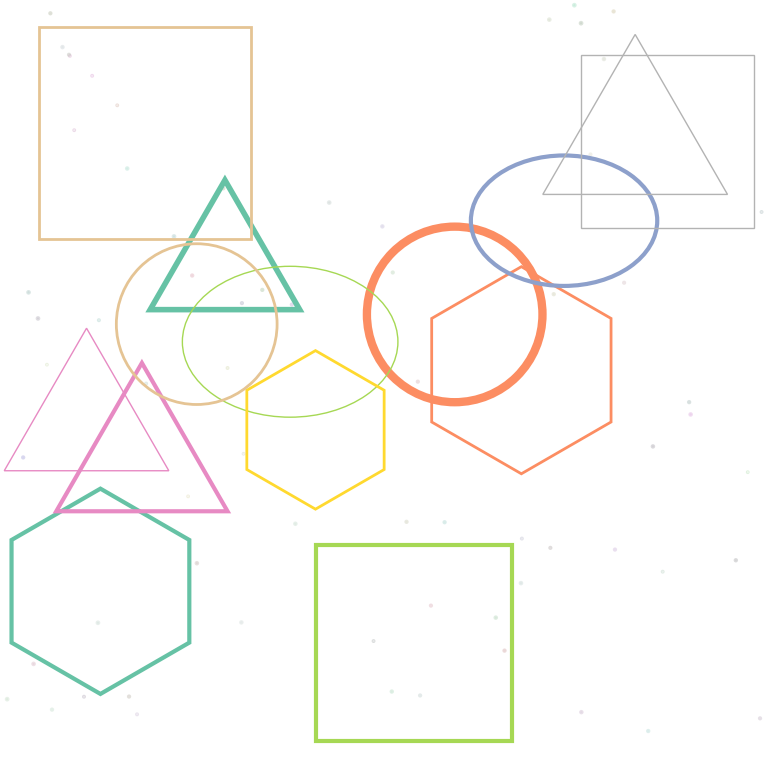[{"shape": "hexagon", "thickness": 1.5, "radius": 0.67, "center": [0.13, 0.232]}, {"shape": "triangle", "thickness": 2, "radius": 0.56, "center": [0.292, 0.654]}, {"shape": "hexagon", "thickness": 1, "radius": 0.67, "center": [0.677, 0.519]}, {"shape": "circle", "thickness": 3, "radius": 0.57, "center": [0.591, 0.592]}, {"shape": "oval", "thickness": 1.5, "radius": 0.61, "center": [0.733, 0.713]}, {"shape": "triangle", "thickness": 0.5, "radius": 0.62, "center": [0.112, 0.45]}, {"shape": "triangle", "thickness": 1.5, "radius": 0.64, "center": [0.184, 0.4]}, {"shape": "square", "thickness": 1.5, "radius": 0.64, "center": [0.537, 0.165]}, {"shape": "oval", "thickness": 0.5, "radius": 0.7, "center": [0.377, 0.556]}, {"shape": "hexagon", "thickness": 1, "radius": 0.51, "center": [0.41, 0.442]}, {"shape": "circle", "thickness": 1, "radius": 0.52, "center": [0.255, 0.579]}, {"shape": "square", "thickness": 1, "radius": 0.69, "center": [0.189, 0.827]}, {"shape": "triangle", "thickness": 0.5, "radius": 0.69, "center": [0.825, 0.817]}, {"shape": "square", "thickness": 0.5, "radius": 0.56, "center": [0.867, 0.817]}]